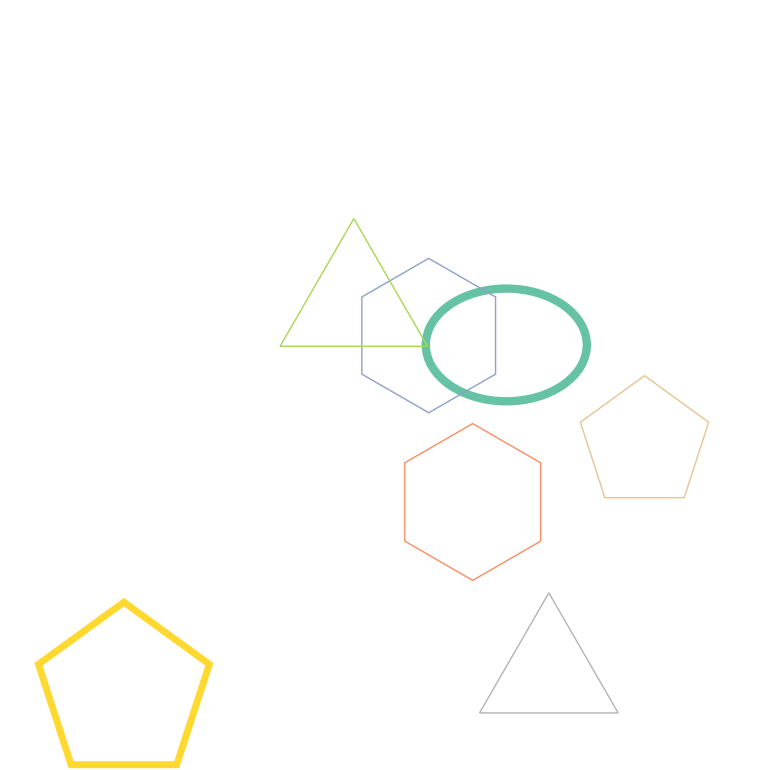[{"shape": "oval", "thickness": 3, "radius": 0.52, "center": [0.658, 0.552]}, {"shape": "hexagon", "thickness": 0.5, "radius": 0.51, "center": [0.614, 0.348]}, {"shape": "hexagon", "thickness": 0.5, "radius": 0.5, "center": [0.557, 0.564]}, {"shape": "triangle", "thickness": 0.5, "radius": 0.55, "center": [0.459, 0.606]}, {"shape": "pentagon", "thickness": 2.5, "radius": 0.58, "center": [0.161, 0.101]}, {"shape": "pentagon", "thickness": 0.5, "radius": 0.44, "center": [0.837, 0.425]}, {"shape": "triangle", "thickness": 0.5, "radius": 0.52, "center": [0.713, 0.126]}]